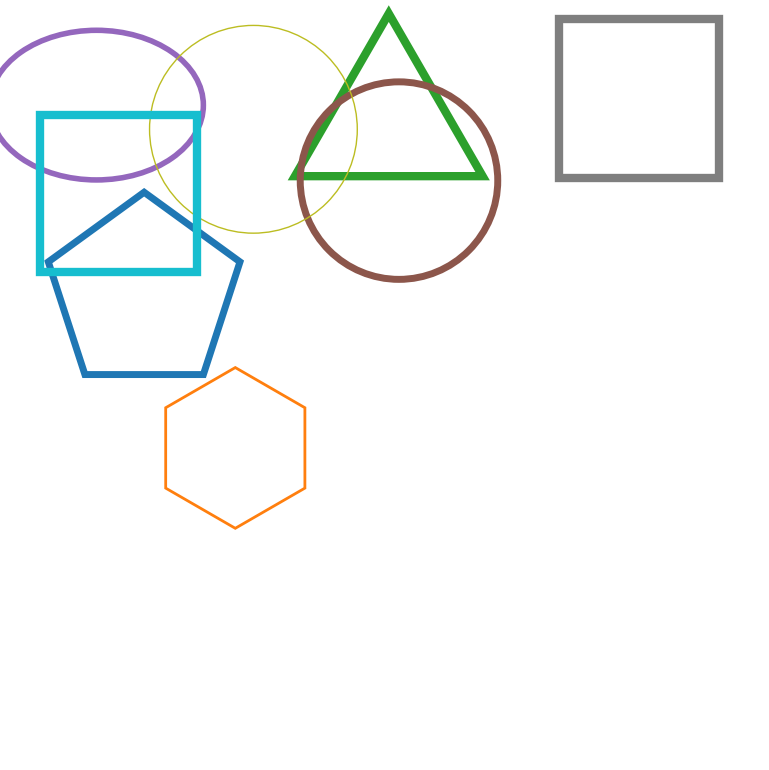[{"shape": "pentagon", "thickness": 2.5, "radius": 0.65, "center": [0.187, 0.619]}, {"shape": "hexagon", "thickness": 1, "radius": 0.52, "center": [0.306, 0.418]}, {"shape": "triangle", "thickness": 3, "radius": 0.7, "center": [0.505, 0.842]}, {"shape": "oval", "thickness": 2, "radius": 0.69, "center": [0.125, 0.863]}, {"shape": "circle", "thickness": 2.5, "radius": 0.64, "center": [0.518, 0.765]}, {"shape": "square", "thickness": 3, "radius": 0.52, "center": [0.83, 0.872]}, {"shape": "circle", "thickness": 0.5, "radius": 0.67, "center": [0.329, 0.832]}, {"shape": "square", "thickness": 3, "radius": 0.51, "center": [0.154, 0.749]}]